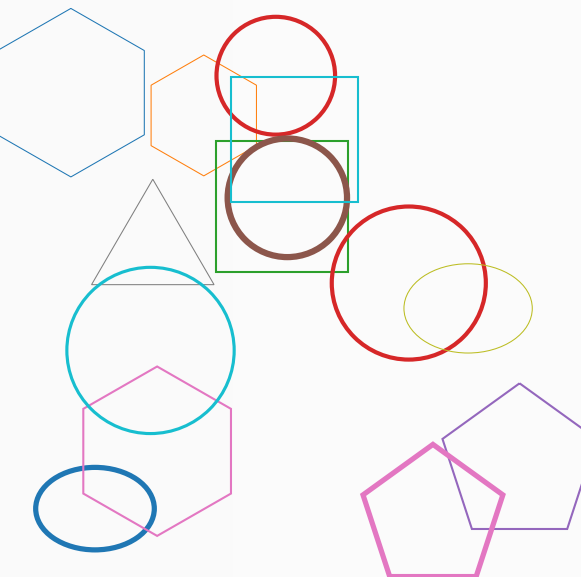[{"shape": "oval", "thickness": 2.5, "radius": 0.51, "center": [0.163, 0.118]}, {"shape": "hexagon", "thickness": 0.5, "radius": 0.73, "center": [0.122, 0.839]}, {"shape": "hexagon", "thickness": 0.5, "radius": 0.52, "center": [0.351, 0.799]}, {"shape": "square", "thickness": 1, "radius": 0.57, "center": [0.485, 0.642]}, {"shape": "circle", "thickness": 2, "radius": 0.66, "center": [0.703, 0.509]}, {"shape": "circle", "thickness": 2, "radius": 0.51, "center": [0.474, 0.868]}, {"shape": "pentagon", "thickness": 1, "radius": 0.7, "center": [0.894, 0.196]}, {"shape": "circle", "thickness": 3, "radius": 0.51, "center": [0.494, 0.657]}, {"shape": "hexagon", "thickness": 1, "radius": 0.73, "center": [0.27, 0.218]}, {"shape": "pentagon", "thickness": 2.5, "radius": 0.63, "center": [0.745, 0.103]}, {"shape": "triangle", "thickness": 0.5, "radius": 0.61, "center": [0.263, 0.567]}, {"shape": "oval", "thickness": 0.5, "radius": 0.55, "center": [0.805, 0.465]}, {"shape": "square", "thickness": 1, "radius": 0.54, "center": [0.507, 0.757]}, {"shape": "circle", "thickness": 1.5, "radius": 0.72, "center": [0.259, 0.392]}]